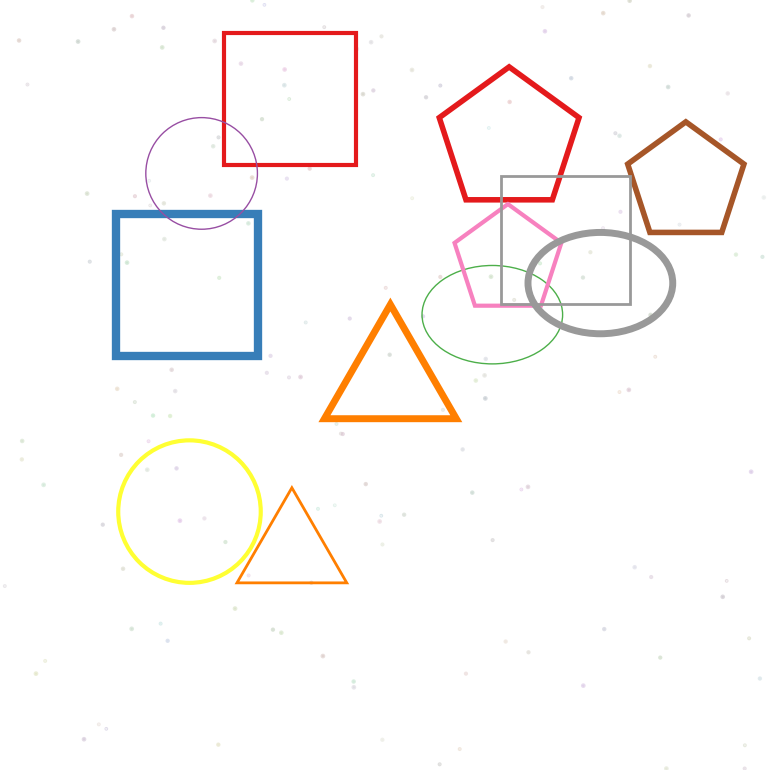[{"shape": "pentagon", "thickness": 2, "radius": 0.48, "center": [0.661, 0.818]}, {"shape": "square", "thickness": 1.5, "radius": 0.43, "center": [0.376, 0.871]}, {"shape": "square", "thickness": 3, "radius": 0.46, "center": [0.243, 0.63]}, {"shape": "oval", "thickness": 0.5, "radius": 0.46, "center": [0.639, 0.591]}, {"shape": "circle", "thickness": 0.5, "radius": 0.36, "center": [0.262, 0.775]}, {"shape": "triangle", "thickness": 1, "radius": 0.41, "center": [0.379, 0.284]}, {"shape": "triangle", "thickness": 2.5, "radius": 0.49, "center": [0.507, 0.506]}, {"shape": "circle", "thickness": 1.5, "radius": 0.46, "center": [0.246, 0.336]}, {"shape": "pentagon", "thickness": 2, "radius": 0.4, "center": [0.891, 0.762]}, {"shape": "pentagon", "thickness": 1.5, "radius": 0.36, "center": [0.66, 0.662]}, {"shape": "oval", "thickness": 2.5, "radius": 0.47, "center": [0.78, 0.632]}, {"shape": "square", "thickness": 1, "radius": 0.42, "center": [0.735, 0.688]}]